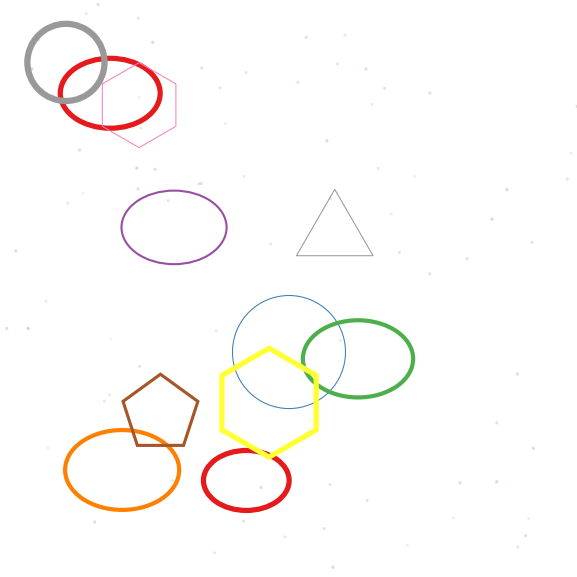[{"shape": "oval", "thickness": 2.5, "radius": 0.37, "center": [0.427, 0.167]}, {"shape": "oval", "thickness": 2.5, "radius": 0.43, "center": [0.191, 0.838]}, {"shape": "circle", "thickness": 0.5, "radius": 0.49, "center": [0.5, 0.39]}, {"shape": "oval", "thickness": 2, "radius": 0.48, "center": [0.62, 0.378]}, {"shape": "oval", "thickness": 1, "radius": 0.45, "center": [0.301, 0.605]}, {"shape": "oval", "thickness": 2, "radius": 0.49, "center": [0.212, 0.185]}, {"shape": "hexagon", "thickness": 2.5, "radius": 0.47, "center": [0.466, 0.302]}, {"shape": "pentagon", "thickness": 1.5, "radius": 0.34, "center": [0.278, 0.283]}, {"shape": "hexagon", "thickness": 0.5, "radius": 0.37, "center": [0.241, 0.817]}, {"shape": "circle", "thickness": 3, "radius": 0.33, "center": [0.114, 0.891]}, {"shape": "triangle", "thickness": 0.5, "radius": 0.38, "center": [0.58, 0.595]}]